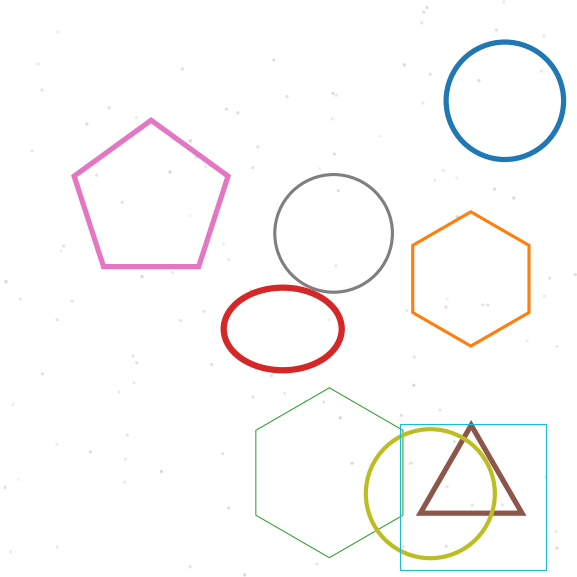[{"shape": "circle", "thickness": 2.5, "radius": 0.51, "center": [0.874, 0.825]}, {"shape": "hexagon", "thickness": 1.5, "radius": 0.58, "center": [0.815, 0.516]}, {"shape": "hexagon", "thickness": 0.5, "radius": 0.74, "center": [0.57, 0.181]}, {"shape": "oval", "thickness": 3, "radius": 0.51, "center": [0.49, 0.43]}, {"shape": "triangle", "thickness": 2.5, "radius": 0.51, "center": [0.816, 0.161]}, {"shape": "pentagon", "thickness": 2.5, "radius": 0.7, "center": [0.262, 0.651]}, {"shape": "circle", "thickness": 1.5, "radius": 0.51, "center": [0.578, 0.595]}, {"shape": "circle", "thickness": 2, "radius": 0.56, "center": [0.745, 0.144]}, {"shape": "square", "thickness": 0.5, "radius": 0.63, "center": [0.819, 0.138]}]